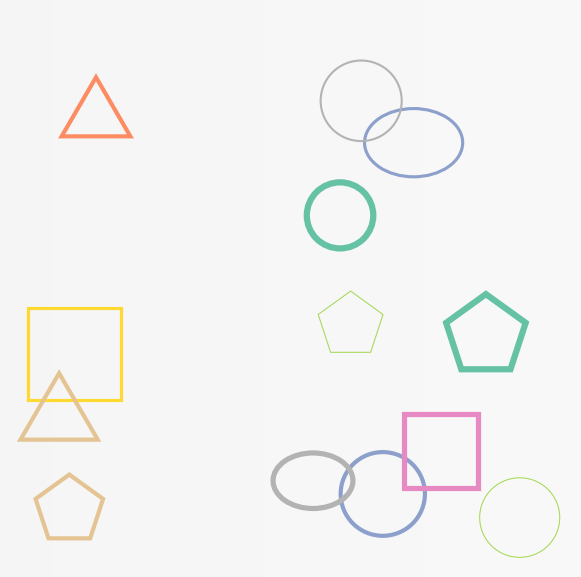[{"shape": "pentagon", "thickness": 3, "radius": 0.36, "center": [0.836, 0.418]}, {"shape": "circle", "thickness": 3, "radius": 0.29, "center": [0.585, 0.626]}, {"shape": "triangle", "thickness": 2, "radius": 0.34, "center": [0.165, 0.797]}, {"shape": "circle", "thickness": 2, "radius": 0.36, "center": [0.659, 0.144]}, {"shape": "oval", "thickness": 1.5, "radius": 0.42, "center": [0.712, 0.752]}, {"shape": "square", "thickness": 2.5, "radius": 0.32, "center": [0.759, 0.219]}, {"shape": "pentagon", "thickness": 0.5, "radius": 0.29, "center": [0.603, 0.436]}, {"shape": "circle", "thickness": 0.5, "radius": 0.34, "center": [0.894, 0.103]}, {"shape": "square", "thickness": 1.5, "radius": 0.4, "center": [0.128, 0.386]}, {"shape": "triangle", "thickness": 2, "radius": 0.38, "center": [0.102, 0.276]}, {"shape": "pentagon", "thickness": 2, "radius": 0.31, "center": [0.119, 0.116]}, {"shape": "oval", "thickness": 2.5, "radius": 0.34, "center": [0.538, 0.167]}, {"shape": "circle", "thickness": 1, "radius": 0.35, "center": [0.621, 0.825]}]